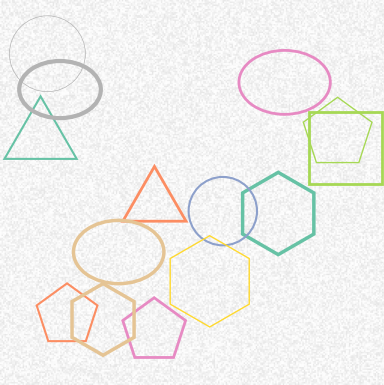[{"shape": "hexagon", "thickness": 2.5, "radius": 0.53, "center": [0.723, 0.445]}, {"shape": "triangle", "thickness": 1.5, "radius": 0.54, "center": [0.105, 0.641]}, {"shape": "pentagon", "thickness": 1.5, "radius": 0.41, "center": [0.174, 0.181]}, {"shape": "triangle", "thickness": 2, "radius": 0.47, "center": [0.401, 0.473]}, {"shape": "circle", "thickness": 1.5, "radius": 0.44, "center": [0.579, 0.452]}, {"shape": "oval", "thickness": 2, "radius": 0.59, "center": [0.739, 0.786]}, {"shape": "pentagon", "thickness": 2, "radius": 0.43, "center": [0.4, 0.141]}, {"shape": "square", "thickness": 2, "radius": 0.47, "center": [0.898, 0.615]}, {"shape": "pentagon", "thickness": 1, "radius": 0.47, "center": [0.877, 0.654]}, {"shape": "hexagon", "thickness": 1, "radius": 0.59, "center": [0.545, 0.269]}, {"shape": "oval", "thickness": 2.5, "radius": 0.59, "center": [0.308, 0.345]}, {"shape": "hexagon", "thickness": 2.5, "radius": 0.47, "center": [0.268, 0.17]}, {"shape": "circle", "thickness": 0.5, "radius": 0.49, "center": [0.123, 0.86]}, {"shape": "oval", "thickness": 3, "radius": 0.53, "center": [0.156, 0.767]}]